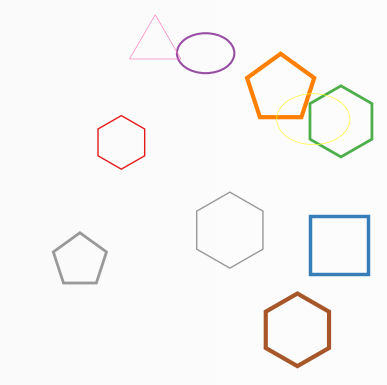[{"shape": "hexagon", "thickness": 1, "radius": 0.35, "center": [0.313, 0.63]}, {"shape": "square", "thickness": 2.5, "radius": 0.37, "center": [0.875, 0.364]}, {"shape": "hexagon", "thickness": 2, "radius": 0.46, "center": [0.88, 0.685]}, {"shape": "oval", "thickness": 1.5, "radius": 0.37, "center": [0.531, 0.862]}, {"shape": "pentagon", "thickness": 3, "radius": 0.46, "center": [0.724, 0.769]}, {"shape": "oval", "thickness": 0.5, "radius": 0.47, "center": [0.809, 0.69]}, {"shape": "hexagon", "thickness": 3, "radius": 0.47, "center": [0.767, 0.143]}, {"shape": "triangle", "thickness": 0.5, "radius": 0.38, "center": [0.401, 0.885]}, {"shape": "pentagon", "thickness": 2, "radius": 0.36, "center": [0.206, 0.323]}, {"shape": "hexagon", "thickness": 1, "radius": 0.49, "center": [0.593, 0.402]}]